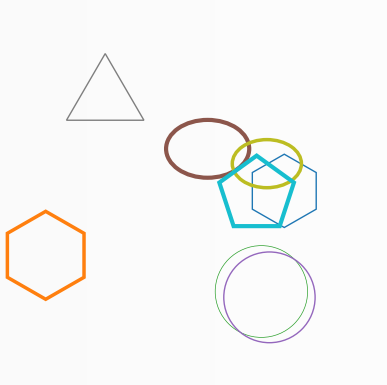[{"shape": "hexagon", "thickness": 1, "radius": 0.48, "center": [0.734, 0.504]}, {"shape": "hexagon", "thickness": 2.5, "radius": 0.57, "center": [0.118, 0.337]}, {"shape": "circle", "thickness": 0.5, "radius": 0.6, "center": [0.675, 0.243]}, {"shape": "circle", "thickness": 1, "radius": 0.59, "center": [0.695, 0.228]}, {"shape": "oval", "thickness": 3, "radius": 0.54, "center": [0.536, 0.613]}, {"shape": "triangle", "thickness": 1, "radius": 0.58, "center": [0.271, 0.745]}, {"shape": "oval", "thickness": 2.5, "radius": 0.45, "center": [0.689, 0.575]}, {"shape": "pentagon", "thickness": 3, "radius": 0.51, "center": [0.662, 0.495]}]